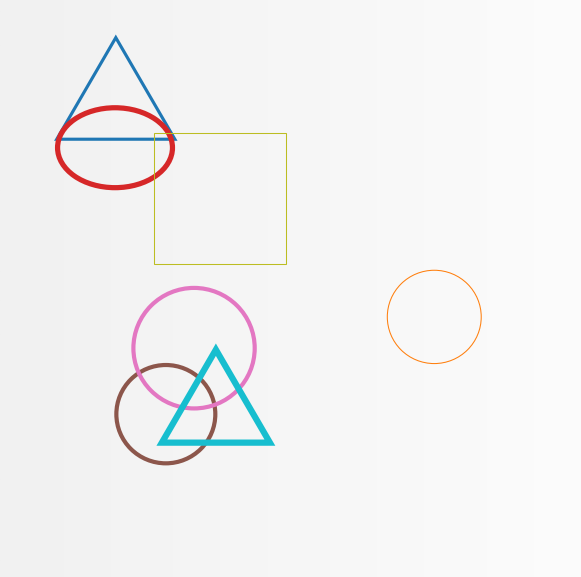[{"shape": "triangle", "thickness": 1.5, "radius": 0.59, "center": [0.199, 0.817]}, {"shape": "circle", "thickness": 0.5, "radius": 0.4, "center": [0.747, 0.45]}, {"shape": "oval", "thickness": 2.5, "radius": 0.49, "center": [0.198, 0.743]}, {"shape": "circle", "thickness": 2, "radius": 0.43, "center": [0.285, 0.282]}, {"shape": "circle", "thickness": 2, "radius": 0.52, "center": [0.334, 0.396]}, {"shape": "square", "thickness": 0.5, "radius": 0.57, "center": [0.379, 0.656]}, {"shape": "triangle", "thickness": 3, "radius": 0.54, "center": [0.371, 0.286]}]